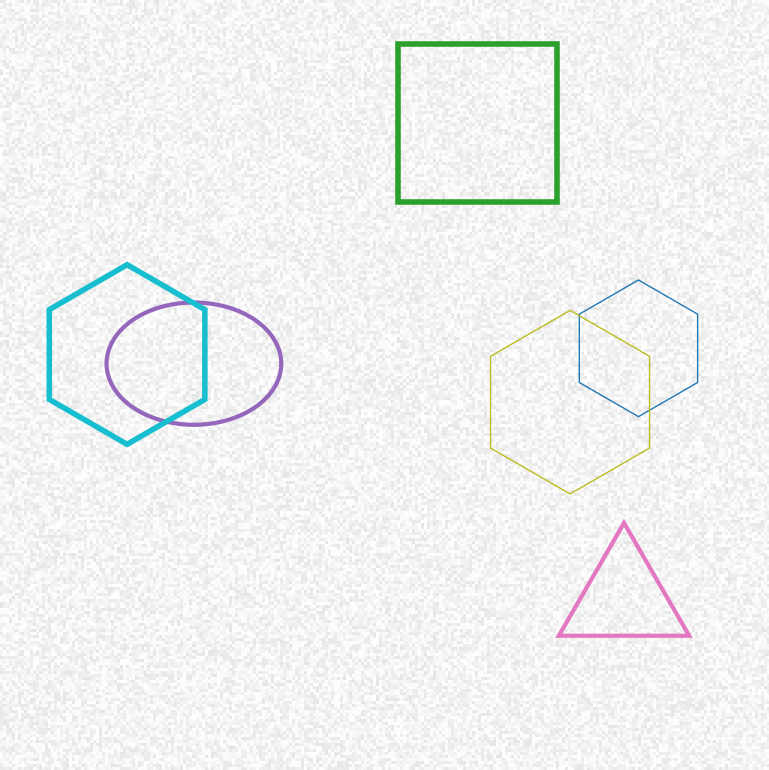[{"shape": "hexagon", "thickness": 0.5, "radius": 0.44, "center": [0.829, 0.548]}, {"shape": "square", "thickness": 2, "radius": 0.51, "center": [0.62, 0.84]}, {"shape": "oval", "thickness": 1.5, "radius": 0.57, "center": [0.252, 0.528]}, {"shape": "triangle", "thickness": 1.5, "radius": 0.49, "center": [0.81, 0.223]}, {"shape": "hexagon", "thickness": 0.5, "radius": 0.6, "center": [0.74, 0.478]}, {"shape": "hexagon", "thickness": 2, "radius": 0.58, "center": [0.165, 0.54]}]